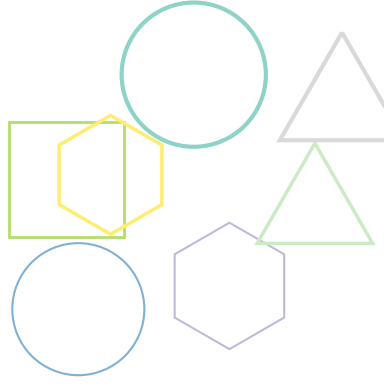[{"shape": "circle", "thickness": 3, "radius": 0.94, "center": [0.503, 0.806]}, {"shape": "hexagon", "thickness": 1.5, "radius": 0.82, "center": [0.596, 0.257]}, {"shape": "circle", "thickness": 1.5, "radius": 0.86, "center": [0.203, 0.197]}, {"shape": "square", "thickness": 2, "radius": 0.74, "center": [0.173, 0.534]}, {"shape": "triangle", "thickness": 3, "radius": 0.93, "center": [0.888, 0.729]}, {"shape": "triangle", "thickness": 2.5, "radius": 0.87, "center": [0.818, 0.454]}, {"shape": "hexagon", "thickness": 2.5, "radius": 0.77, "center": [0.287, 0.546]}]